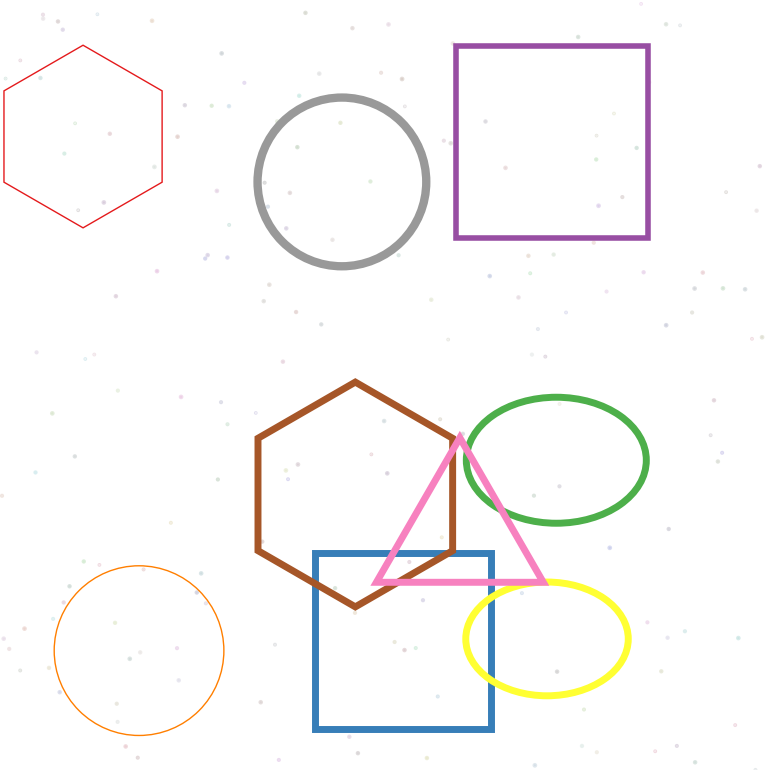[{"shape": "hexagon", "thickness": 0.5, "radius": 0.59, "center": [0.108, 0.823]}, {"shape": "square", "thickness": 2.5, "radius": 0.57, "center": [0.524, 0.167]}, {"shape": "oval", "thickness": 2.5, "radius": 0.58, "center": [0.722, 0.402]}, {"shape": "square", "thickness": 2, "radius": 0.62, "center": [0.717, 0.815]}, {"shape": "circle", "thickness": 0.5, "radius": 0.55, "center": [0.181, 0.155]}, {"shape": "oval", "thickness": 2.5, "radius": 0.53, "center": [0.71, 0.17]}, {"shape": "hexagon", "thickness": 2.5, "radius": 0.73, "center": [0.461, 0.358]}, {"shape": "triangle", "thickness": 2.5, "radius": 0.63, "center": [0.597, 0.306]}, {"shape": "circle", "thickness": 3, "radius": 0.55, "center": [0.444, 0.764]}]